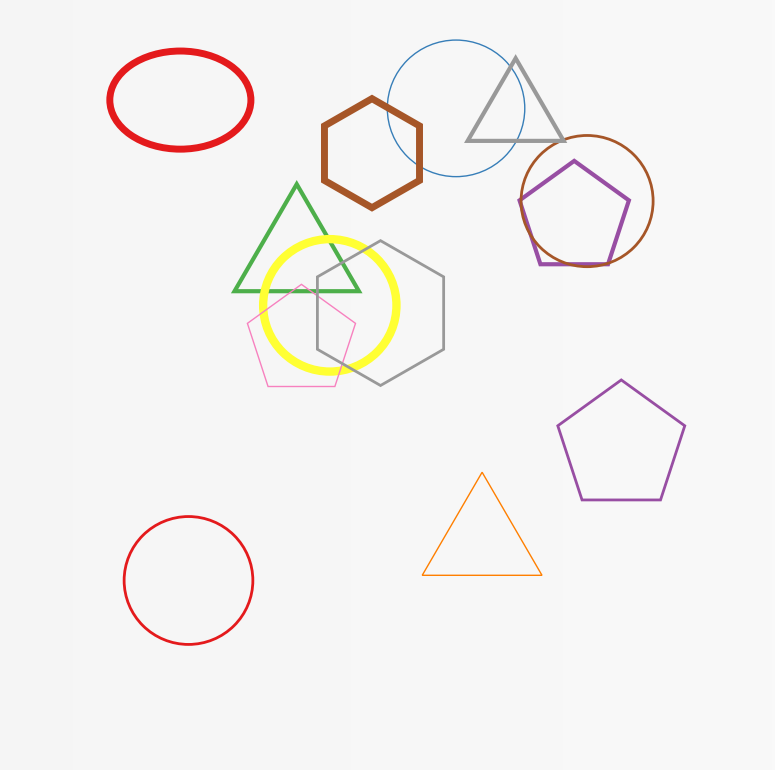[{"shape": "circle", "thickness": 1, "radius": 0.42, "center": [0.243, 0.246]}, {"shape": "oval", "thickness": 2.5, "radius": 0.46, "center": [0.233, 0.87]}, {"shape": "circle", "thickness": 0.5, "radius": 0.44, "center": [0.588, 0.859]}, {"shape": "triangle", "thickness": 1.5, "radius": 0.46, "center": [0.383, 0.668]}, {"shape": "pentagon", "thickness": 1.5, "radius": 0.37, "center": [0.741, 0.717]}, {"shape": "pentagon", "thickness": 1, "radius": 0.43, "center": [0.802, 0.42]}, {"shape": "triangle", "thickness": 0.5, "radius": 0.45, "center": [0.622, 0.297]}, {"shape": "circle", "thickness": 3, "radius": 0.43, "center": [0.426, 0.603]}, {"shape": "hexagon", "thickness": 2.5, "radius": 0.35, "center": [0.48, 0.801]}, {"shape": "circle", "thickness": 1, "radius": 0.43, "center": [0.758, 0.739]}, {"shape": "pentagon", "thickness": 0.5, "radius": 0.37, "center": [0.389, 0.557]}, {"shape": "hexagon", "thickness": 1, "radius": 0.47, "center": [0.491, 0.593]}, {"shape": "triangle", "thickness": 1.5, "radius": 0.36, "center": [0.665, 0.853]}]